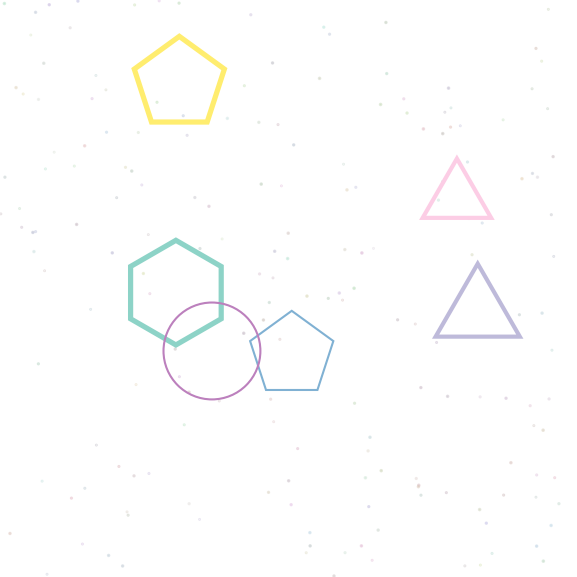[{"shape": "hexagon", "thickness": 2.5, "radius": 0.45, "center": [0.305, 0.492]}, {"shape": "triangle", "thickness": 2, "radius": 0.42, "center": [0.827, 0.458]}, {"shape": "pentagon", "thickness": 1, "radius": 0.38, "center": [0.505, 0.385]}, {"shape": "triangle", "thickness": 2, "radius": 0.34, "center": [0.791, 0.656]}, {"shape": "circle", "thickness": 1, "radius": 0.42, "center": [0.367, 0.391]}, {"shape": "pentagon", "thickness": 2.5, "radius": 0.41, "center": [0.311, 0.854]}]